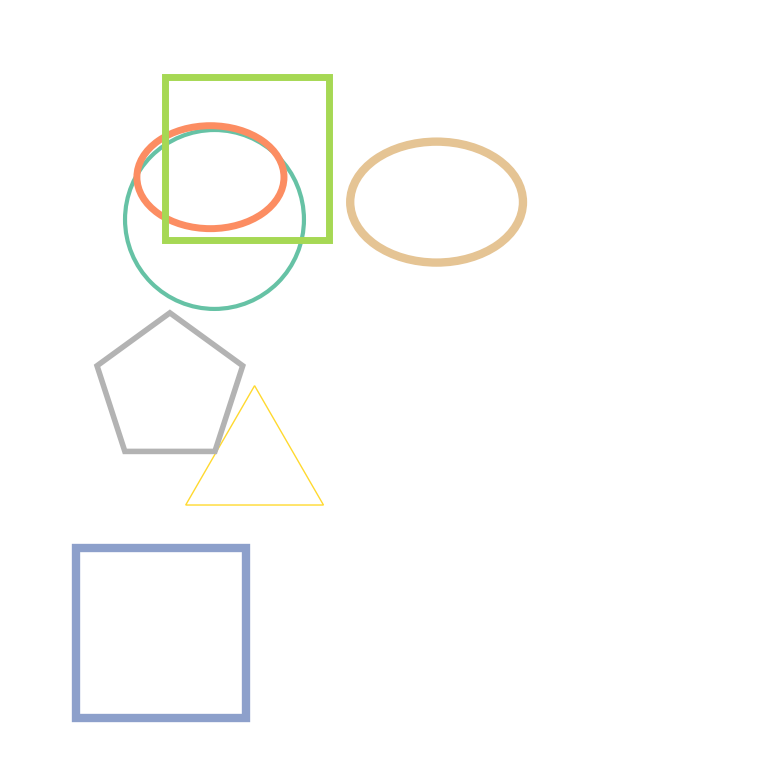[{"shape": "circle", "thickness": 1.5, "radius": 0.58, "center": [0.279, 0.715]}, {"shape": "oval", "thickness": 2.5, "radius": 0.48, "center": [0.273, 0.77]}, {"shape": "square", "thickness": 3, "radius": 0.55, "center": [0.209, 0.178]}, {"shape": "square", "thickness": 2.5, "radius": 0.53, "center": [0.32, 0.794]}, {"shape": "triangle", "thickness": 0.5, "radius": 0.52, "center": [0.331, 0.396]}, {"shape": "oval", "thickness": 3, "radius": 0.56, "center": [0.567, 0.738]}, {"shape": "pentagon", "thickness": 2, "radius": 0.5, "center": [0.221, 0.494]}]